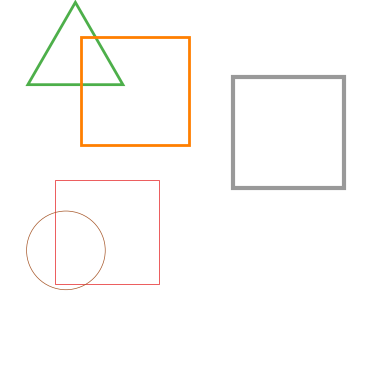[{"shape": "square", "thickness": 0.5, "radius": 0.68, "center": [0.279, 0.397]}, {"shape": "triangle", "thickness": 2, "radius": 0.71, "center": [0.196, 0.851]}, {"shape": "square", "thickness": 2, "radius": 0.7, "center": [0.351, 0.764]}, {"shape": "circle", "thickness": 0.5, "radius": 0.51, "center": [0.171, 0.35]}, {"shape": "square", "thickness": 3, "radius": 0.72, "center": [0.75, 0.655]}]